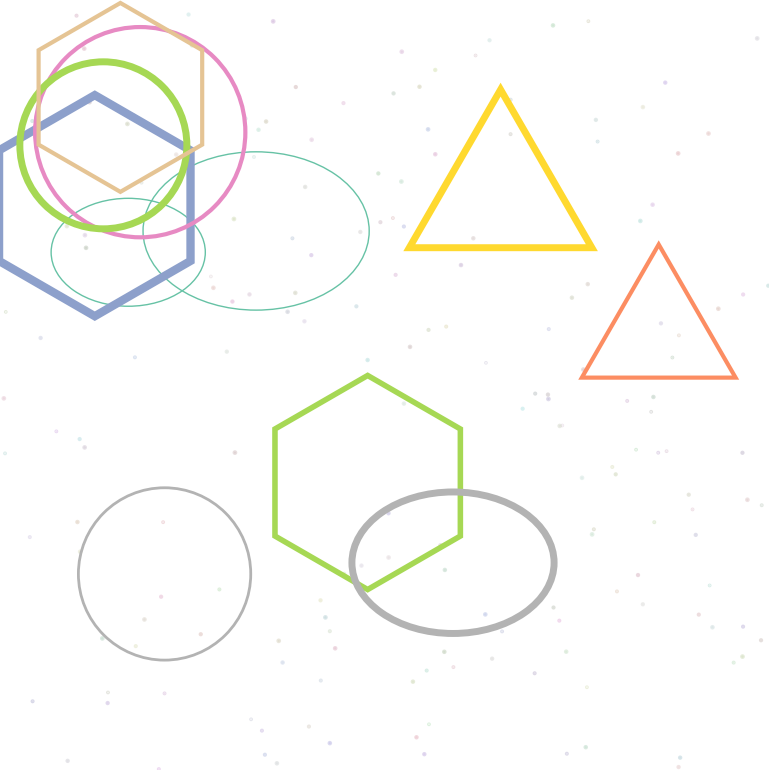[{"shape": "oval", "thickness": 0.5, "radius": 0.73, "center": [0.333, 0.7]}, {"shape": "oval", "thickness": 0.5, "radius": 0.5, "center": [0.167, 0.672]}, {"shape": "triangle", "thickness": 1.5, "radius": 0.58, "center": [0.855, 0.567]}, {"shape": "hexagon", "thickness": 3, "radius": 0.72, "center": [0.123, 0.733]}, {"shape": "circle", "thickness": 1.5, "radius": 0.68, "center": [0.182, 0.828]}, {"shape": "hexagon", "thickness": 2, "radius": 0.7, "center": [0.477, 0.373]}, {"shape": "circle", "thickness": 2.5, "radius": 0.54, "center": [0.134, 0.811]}, {"shape": "triangle", "thickness": 2.5, "radius": 0.68, "center": [0.65, 0.747]}, {"shape": "hexagon", "thickness": 1.5, "radius": 0.61, "center": [0.156, 0.873]}, {"shape": "oval", "thickness": 2.5, "radius": 0.66, "center": [0.588, 0.269]}, {"shape": "circle", "thickness": 1, "radius": 0.56, "center": [0.214, 0.255]}]